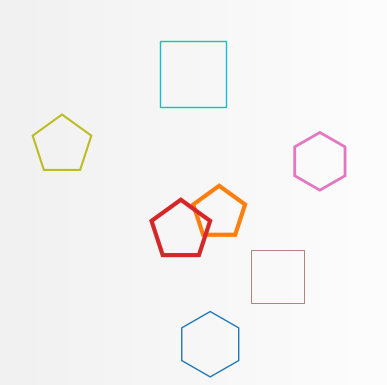[{"shape": "hexagon", "thickness": 1, "radius": 0.42, "center": [0.543, 0.106]}, {"shape": "pentagon", "thickness": 3, "radius": 0.35, "center": [0.566, 0.447]}, {"shape": "pentagon", "thickness": 3, "radius": 0.4, "center": [0.467, 0.402]}, {"shape": "square", "thickness": 0.5, "radius": 0.34, "center": [0.716, 0.282]}, {"shape": "hexagon", "thickness": 2, "radius": 0.37, "center": [0.825, 0.581]}, {"shape": "pentagon", "thickness": 1.5, "radius": 0.4, "center": [0.16, 0.623]}, {"shape": "square", "thickness": 1, "radius": 0.43, "center": [0.498, 0.808]}]